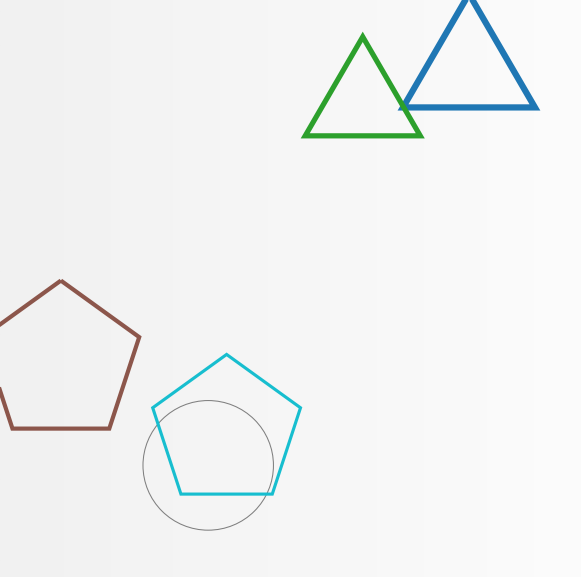[{"shape": "triangle", "thickness": 3, "radius": 0.66, "center": [0.807, 0.879]}, {"shape": "triangle", "thickness": 2.5, "radius": 0.57, "center": [0.624, 0.821]}, {"shape": "pentagon", "thickness": 2, "radius": 0.71, "center": [0.105, 0.372]}, {"shape": "circle", "thickness": 0.5, "radius": 0.56, "center": [0.358, 0.193]}, {"shape": "pentagon", "thickness": 1.5, "radius": 0.67, "center": [0.39, 0.252]}]